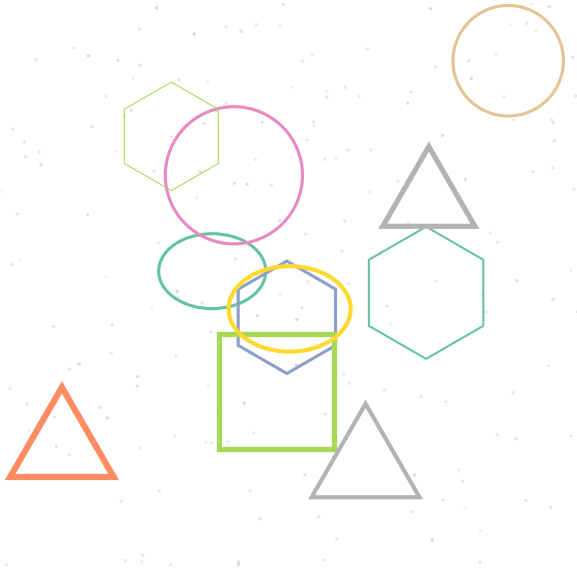[{"shape": "oval", "thickness": 1.5, "radius": 0.46, "center": [0.367, 0.53]}, {"shape": "hexagon", "thickness": 1, "radius": 0.57, "center": [0.738, 0.492]}, {"shape": "triangle", "thickness": 3, "radius": 0.52, "center": [0.107, 0.225]}, {"shape": "hexagon", "thickness": 1.5, "radius": 0.49, "center": [0.497, 0.45]}, {"shape": "circle", "thickness": 1.5, "radius": 0.59, "center": [0.405, 0.696]}, {"shape": "square", "thickness": 2.5, "radius": 0.49, "center": [0.479, 0.321]}, {"shape": "hexagon", "thickness": 0.5, "radius": 0.47, "center": [0.297, 0.763]}, {"shape": "oval", "thickness": 2, "radius": 0.53, "center": [0.502, 0.464]}, {"shape": "circle", "thickness": 1.5, "radius": 0.48, "center": [0.88, 0.894]}, {"shape": "triangle", "thickness": 2, "radius": 0.54, "center": [0.633, 0.192]}, {"shape": "triangle", "thickness": 2.5, "radius": 0.46, "center": [0.743, 0.653]}]